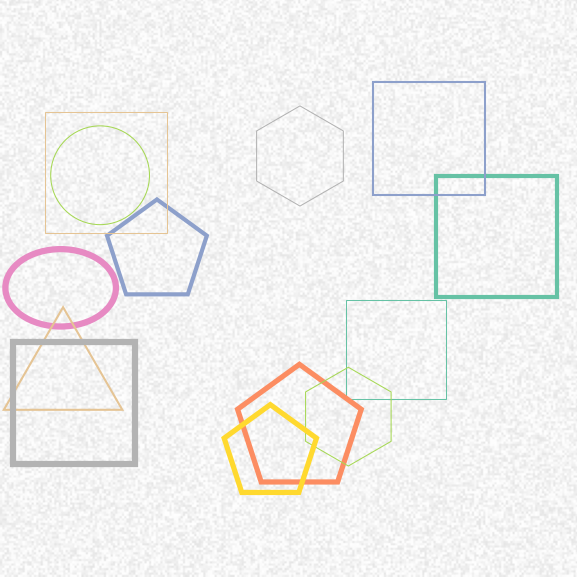[{"shape": "square", "thickness": 2, "radius": 0.52, "center": [0.859, 0.59]}, {"shape": "square", "thickness": 0.5, "radius": 0.43, "center": [0.686, 0.393]}, {"shape": "pentagon", "thickness": 2.5, "radius": 0.56, "center": [0.518, 0.256]}, {"shape": "square", "thickness": 1, "radius": 0.49, "center": [0.743, 0.759]}, {"shape": "pentagon", "thickness": 2, "radius": 0.45, "center": [0.272, 0.563]}, {"shape": "oval", "thickness": 3, "radius": 0.48, "center": [0.105, 0.501]}, {"shape": "hexagon", "thickness": 0.5, "radius": 0.43, "center": [0.603, 0.278]}, {"shape": "circle", "thickness": 0.5, "radius": 0.43, "center": [0.173, 0.696]}, {"shape": "pentagon", "thickness": 2.5, "radius": 0.42, "center": [0.468, 0.214]}, {"shape": "triangle", "thickness": 1, "radius": 0.59, "center": [0.109, 0.349]}, {"shape": "square", "thickness": 0.5, "radius": 0.53, "center": [0.184, 0.701]}, {"shape": "hexagon", "thickness": 0.5, "radius": 0.43, "center": [0.519, 0.729]}, {"shape": "square", "thickness": 3, "radius": 0.53, "center": [0.127, 0.302]}]